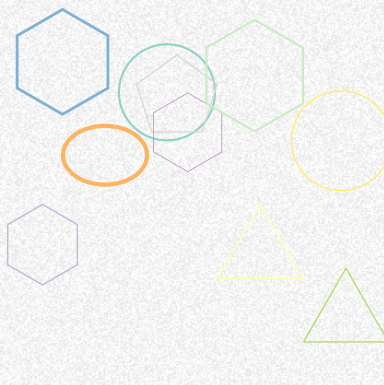[{"shape": "circle", "thickness": 1.5, "radius": 0.62, "center": [0.434, 0.76]}, {"shape": "triangle", "thickness": 1, "radius": 0.64, "center": [0.675, 0.34]}, {"shape": "hexagon", "thickness": 1, "radius": 0.52, "center": [0.111, 0.364]}, {"shape": "hexagon", "thickness": 2, "radius": 0.68, "center": [0.162, 0.839]}, {"shape": "oval", "thickness": 3, "radius": 0.55, "center": [0.273, 0.597]}, {"shape": "triangle", "thickness": 1, "radius": 0.64, "center": [0.899, 0.176]}, {"shape": "pentagon", "thickness": 1, "radius": 0.55, "center": [0.459, 0.747]}, {"shape": "hexagon", "thickness": 0.5, "radius": 0.51, "center": [0.488, 0.656]}, {"shape": "hexagon", "thickness": 1.5, "radius": 0.72, "center": [0.662, 0.804]}, {"shape": "circle", "thickness": 1, "radius": 0.65, "center": [0.887, 0.634]}]